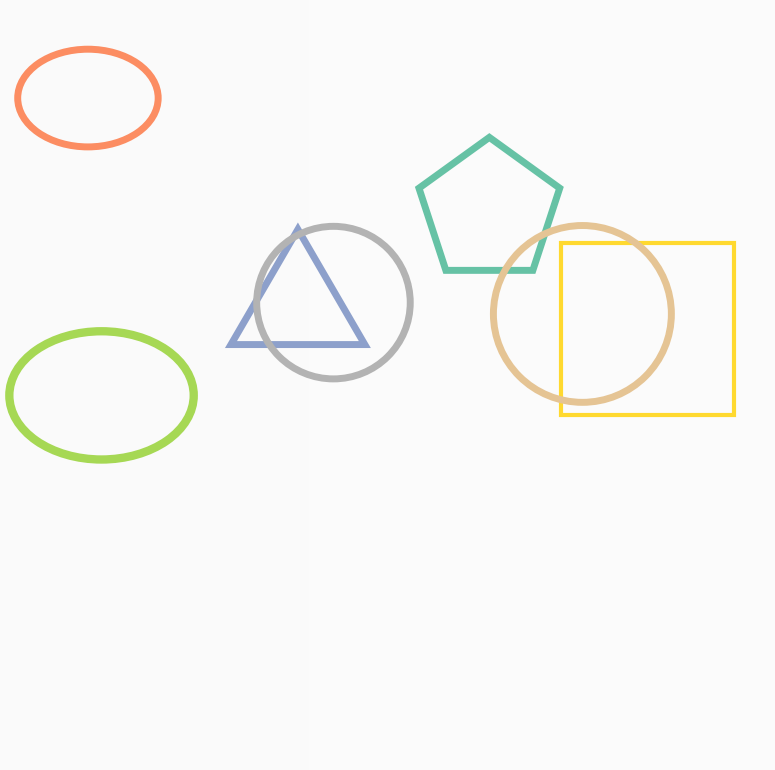[{"shape": "pentagon", "thickness": 2.5, "radius": 0.48, "center": [0.631, 0.726]}, {"shape": "oval", "thickness": 2.5, "radius": 0.45, "center": [0.113, 0.873]}, {"shape": "triangle", "thickness": 2.5, "radius": 0.5, "center": [0.384, 0.602]}, {"shape": "oval", "thickness": 3, "radius": 0.59, "center": [0.131, 0.487]}, {"shape": "square", "thickness": 1.5, "radius": 0.56, "center": [0.835, 0.573]}, {"shape": "circle", "thickness": 2.5, "radius": 0.57, "center": [0.751, 0.592]}, {"shape": "circle", "thickness": 2.5, "radius": 0.5, "center": [0.43, 0.607]}]